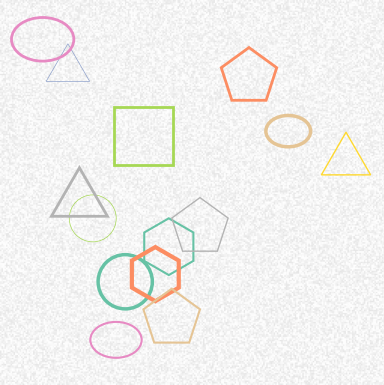[{"shape": "circle", "thickness": 2.5, "radius": 0.35, "center": [0.325, 0.268]}, {"shape": "hexagon", "thickness": 1.5, "radius": 0.37, "center": [0.438, 0.359]}, {"shape": "pentagon", "thickness": 2, "radius": 0.38, "center": [0.647, 0.801]}, {"shape": "hexagon", "thickness": 3, "radius": 0.35, "center": [0.403, 0.288]}, {"shape": "triangle", "thickness": 0.5, "radius": 0.33, "center": [0.176, 0.821]}, {"shape": "oval", "thickness": 1.5, "radius": 0.33, "center": [0.301, 0.117]}, {"shape": "oval", "thickness": 2, "radius": 0.4, "center": [0.111, 0.898]}, {"shape": "circle", "thickness": 0.5, "radius": 0.3, "center": [0.241, 0.433]}, {"shape": "square", "thickness": 2, "radius": 0.38, "center": [0.373, 0.648]}, {"shape": "triangle", "thickness": 1, "radius": 0.37, "center": [0.899, 0.583]}, {"shape": "pentagon", "thickness": 1.5, "radius": 0.39, "center": [0.446, 0.173]}, {"shape": "oval", "thickness": 2.5, "radius": 0.29, "center": [0.749, 0.659]}, {"shape": "pentagon", "thickness": 1, "radius": 0.38, "center": [0.519, 0.41]}, {"shape": "triangle", "thickness": 2, "radius": 0.42, "center": [0.206, 0.48]}]